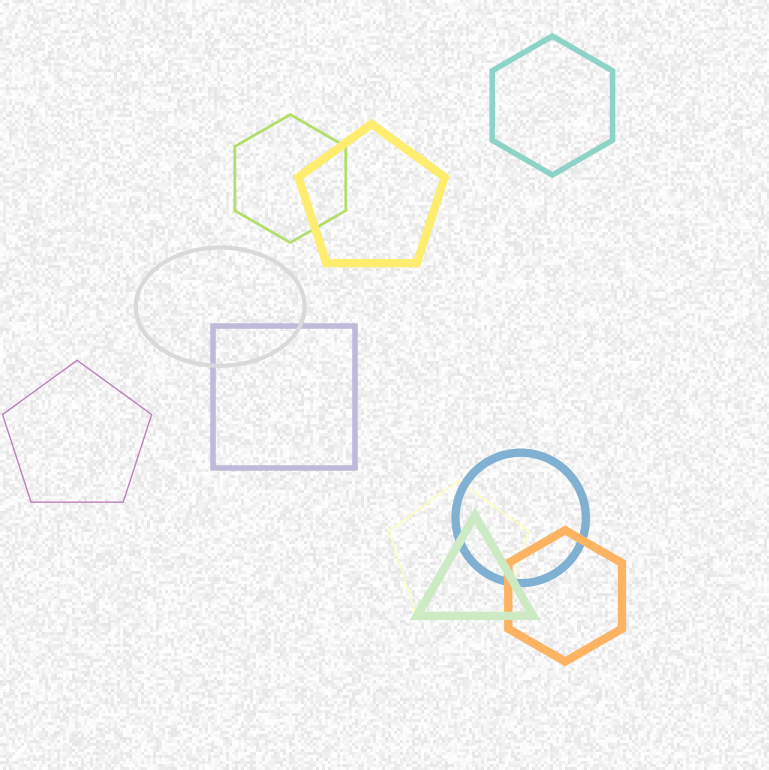[{"shape": "hexagon", "thickness": 2, "radius": 0.45, "center": [0.717, 0.863]}, {"shape": "pentagon", "thickness": 0.5, "radius": 0.48, "center": [0.596, 0.281]}, {"shape": "square", "thickness": 2, "radius": 0.46, "center": [0.369, 0.485]}, {"shape": "circle", "thickness": 3, "radius": 0.42, "center": [0.676, 0.327]}, {"shape": "hexagon", "thickness": 3, "radius": 0.43, "center": [0.734, 0.226]}, {"shape": "hexagon", "thickness": 1, "radius": 0.42, "center": [0.377, 0.768]}, {"shape": "oval", "thickness": 1.5, "radius": 0.55, "center": [0.286, 0.602]}, {"shape": "pentagon", "thickness": 0.5, "radius": 0.51, "center": [0.1, 0.43]}, {"shape": "triangle", "thickness": 3, "radius": 0.43, "center": [0.617, 0.244]}, {"shape": "pentagon", "thickness": 3, "radius": 0.5, "center": [0.483, 0.739]}]